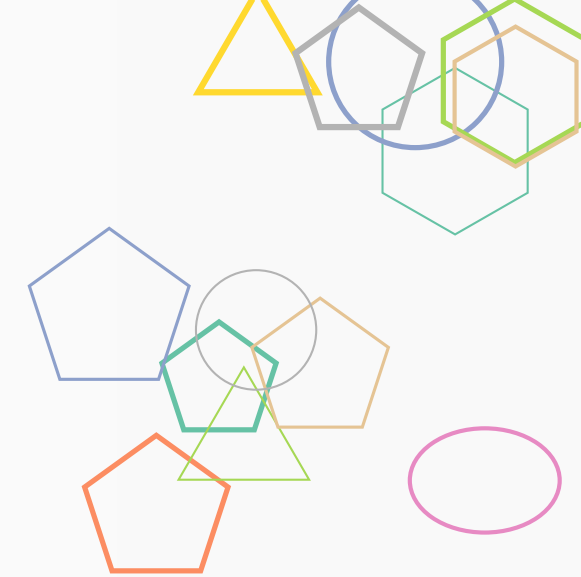[{"shape": "hexagon", "thickness": 1, "radius": 0.72, "center": [0.783, 0.737]}, {"shape": "pentagon", "thickness": 2.5, "radius": 0.52, "center": [0.377, 0.338]}, {"shape": "pentagon", "thickness": 2.5, "radius": 0.65, "center": [0.269, 0.116]}, {"shape": "circle", "thickness": 2.5, "radius": 0.74, "center": [0.714, 0.892]}, {"shape": "pentagon", "thickness": 1.5, "radius": 0.72, "center": [0.188, 0.459]}, {"shape": "oval", "thickness": 2, "radius": 0.64, "center": [0.834, 0.167]}, {"shape": "triangle", "thickness": 1, "radius": 0.65, "center": [0.42, 0.233]}, {"shape": "hexagon", "thickness": 2.5, "radius": 0.71, "center": [0.885, 0.859]}, {"shape": "triangle", "thickness": 3, "radius": 0.59, "center": [0.444, 0.898]}, {"shape": "hexagon", "thickness": 2, "radius": 0.61, "center": [0.887, 0.832]}, {"shape": "pentagon", "thickness": 1.5, "radius": 0.62, "center": [0.551, 0.359]}, {"shape": "circle", "thickness": 1, "radius": 0.52, "center": [0.441, 0.428]}, {"shape": "pentagon", "thickness": 3, "radius": 0.57, "center": [0.617, 0.872]}]